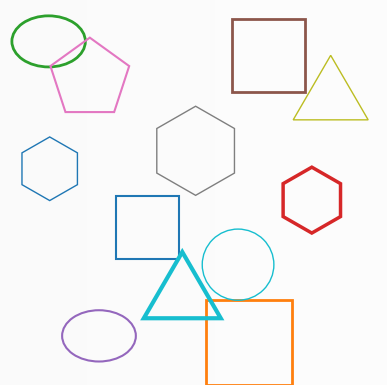[{"shape": "hexagon", "thickness": 1, "radius": 0.41, "center": [0.128, 0.562]}, {"shape": "square", "thickness": 1.5, "radius": 0.41, "center": [0.38, 0.409]}, {"shape": "square", "thickness": 2, "radius": 0.55, "center": [0.642, 0.111]}, {"shape": "oval", "thickness": 2, "radius": 0.47, "center": [0.125, 0.893]}, {"shape": "hexagon", "thickness": 2.5, "radius": 0.43, "center": [0.805, 0.48]}, {"shape": "oval", "thickness": 1.5, "radius": 0.48, "center": [0.255, 0.128]}, {"shape": "square", "thickness": 2, "radius": 0.47, "center": [0.693, 0.855]}, {"shape": "pentagon", "thickness": 1.5, "radius": 0.53, "center": [0.232, 0.795]}, {"shape": "hexagon", "thickness": 1, "radius": 0.58, "center": [0.505, 0.608]}, {"shape": "triangle", "thickness": 1, "radius": 0.56, "center": [0.853, 0.745]}, {"shape": "triangle", "thickness": 3, "radius": 0.57, "center": [0.47, 0.231]}, {"shape": "circle", "thickness": 1, "radius": 0.46, "center": [0.614, 0.313]}]